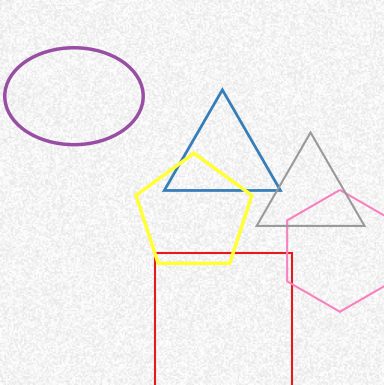[{"shape": "square", "thickness": 1.5, "radius": 0.89, "center": [0.581, 0.165]}, {"shape": "triangle", "thickness": 2, "radius": 0.87, "center": [0.578, 0.592]}, {"shape": "oval", "thickness": 2.5, "radius": 0.9, "center": [0.192, 0.75]}, {"shape": "pentagon", "thickness": 2.5, "radius": 0.79, "center": [0.504, 0.444]}, {"shape": "hexagon", "thickness": 1.5, "radius": 0.79, "center": [0.883, 0.348]}, {"shape": "triangle", "thickness": 1.5, "radius": 0.81, "center": [0.807, 0.494]}]